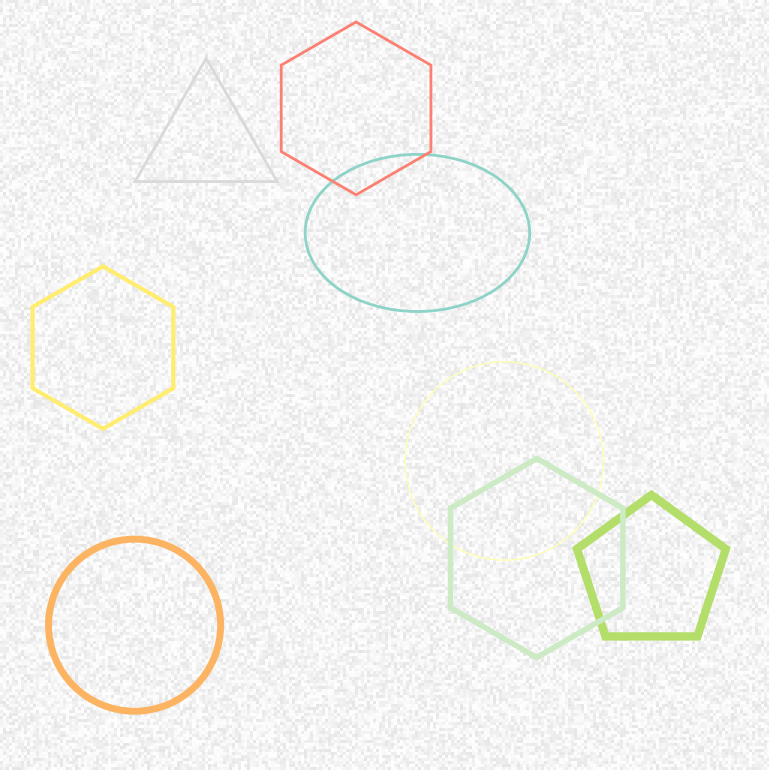[{"shape": "oval", "thickness": 1, "radius": 0.73, "center": [0.542, 0.697]}, {"shape": "circle", "thickness": 0.5, "radius": 0.64, "center": [0.655, 0.401]}, {"shape": "hexagon", "thickness": 1, "radius": 0.56, "center": [0.462, 0.859]}, {"shape": "circle", "thickness": 2.5, "radius": 0.56, "center": [0.175, 0.188]}, {"shape": "pentagon", "thickness": 3, "radius": 0.51, "center": [0.846, 0.256]}, {"shape": "triangle", "thickness": 1, "radius": 0.53, "center": [0.268, 0.818]}, {"shape": "hexagon", "thickness": 2, "radius": 0.65, "center": [0.697, 0.275]}, {"shape": "hexagon", "thickness": 1.5, "radius": 0.53, "center": [0.134, 0.549]}]